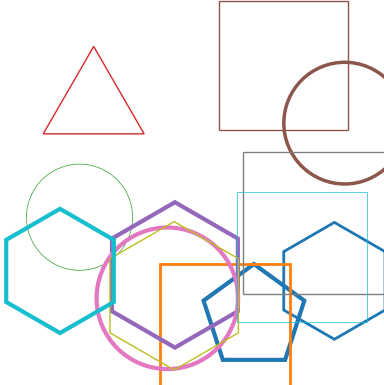[{"shape": "hexagon", "thickness": 2, "radius": 0.76, "center": [0.869, 0.271]}, {"shape": "pentagon", "thickness": 3, "radius": 0.69, "center": [0.66, 0.177]}, {"shape": "square", "thickness": 2, "radius": 0.84, "center": [0.584, 0.146]}, {"shape": "circle", "thickness": 0.5, "radius": 0.69, "center": [0.207, 0.436]}, {"shape": "triangle", "thickness": 1, "radius": 0.76, "center": [0.243, 0.728]}, {"shape": "hexagon", "thickness": 3, "radius": 0.94, "center": [0.454, 0.286]}, {"shape": "circle", "thickness": 2.5, "radius": 0.79, "center": [0.895, 0.68]}, {"shape": "square", "thickness": 1, "radius": 0.84, "center": [0.735, 0.83]}, {"shape": "circle", "thickness": 3, "radius": 0.92, "center": [0.435, 0.225]}, {"shape": "square", "thickness": 1, "radius": 0.92, "center": [0.815, 0.422]}, {"shape": "hexagon", "thickness": 1, "radius": 0.96, "center": [0.452, 0.232]}, {"shape": "hexagon", "thickness": 3, "radius": 0.81, "center": [0.156, 0.296]}, {"shape": "square", "thickness": 0.5, "radius": 0.84, "center": [0.784, 0.333]}]